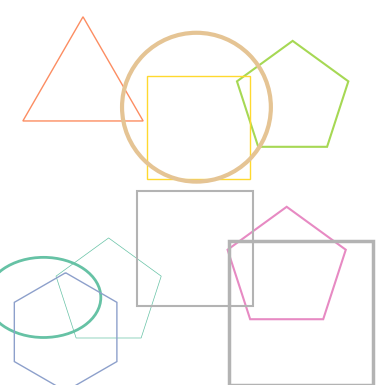[{"shape": "pentagon", "thickness": 0.5, "radius": 0.72, "center": [0.282, 0.238]}, {"shape": "oval", "thickness": 2, "radius": 0.74, "center": [0.113, 0.227]}, {"shape": "triangle", "thickness": 1, "radius": 0.9, "center": [0.216, 0.776]}, {"shape": "hexagon", "thickness": 1, "radius": 0.77, "center": [0.17, 0.138]}, {"shape": "pentagon", "thickness": 1.5, "radius": 0.81, "center": [0.745, 0.301]}, {"shape": "pentagon", "thickness": 1.5, "radius": 0.76, "center": [0.76, 0.742]}, {"shape": "square", "thickness": 1, "radius": 0.67, "center": [0.516, 0.669]}, {"shape": "circle", "thickness": 3, "radius": 0.97, "center": [0.51, 0.722]}, {"shape": "square", "thickness": 2.5, "radius": 0.94, "center": [0.781, 0.187]}, {"shape": "square", "thickness": 1.5, "radius": 0.75, "center": [0.506, 0.354]}]